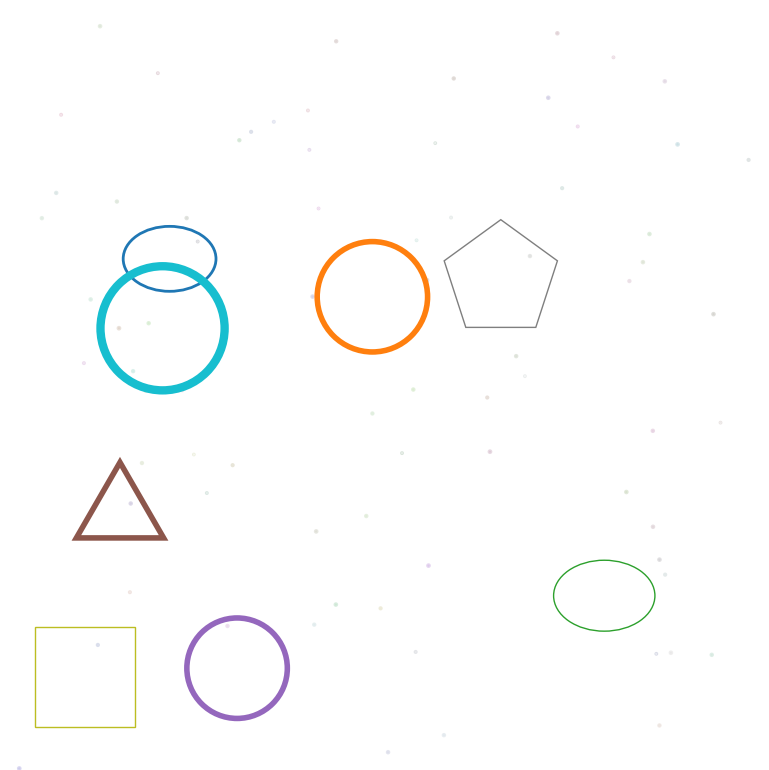[{"shape": "oval", "thickness": 1, "radius": 0.3, "center": [0.22, 0.664]}, {"shape": "circle", "thickness": 2, "radius": 0.36, "center": [0.484, 0.615]}, {"shape": "oval", "thickness": 0.5, "radius": 0.33, "center": [0.785, 0.226]}, {"shape": "circle", "thickness": 2, "radius": 0.33, "center": [0.308, 0.132]}, {"shape": "triangle", "thickness": 2, "radius": 0.33, "center": [0.156, 0.334]}, {"shape": "pentagon", "thickness": 0.5, "radius": 0.39, "center": [0.65, 0.637]}, {"shape": "square", "thickness": 0.5, "radius": 0.32, "center": [0.11, 0.121]}, {"shape": "circle", "thickness": 3, "radius": 0.4, "center": [0.211, 0.574]}]